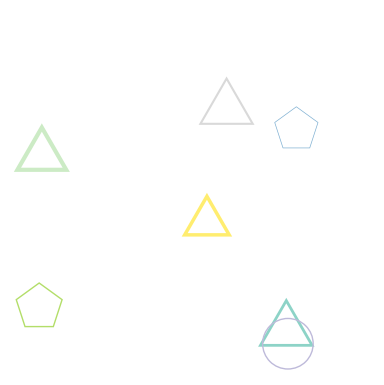[{"shape": "triangle", "thickness": 2, "radius": 0.39, "center": [0.744, 0.142]}, {"shape": "circle", "thickness": 1, "radius": 0.33, "center": [0.748, 0.107]}, {"shape": "pentagon", "thickness": 0.5, "radius": 0.3, "center": [0.77, 0.664]}, {"shape": "pentagon", "thickness": 1, "radius": 0.31, "center": [0.102, 0.202]}, {"shape": "triangle", "thickness": 1.5, "radius": 0.39, "center": [0.589, 0.718]}, {"shape": "triangle", "thickness": 3, "radius": 0.37, "center": [0.109, 0.596]}, {"shape": "triangle", "thickness": 2.5, "radius": 0.33, "center": [0.537, 0.423]}]